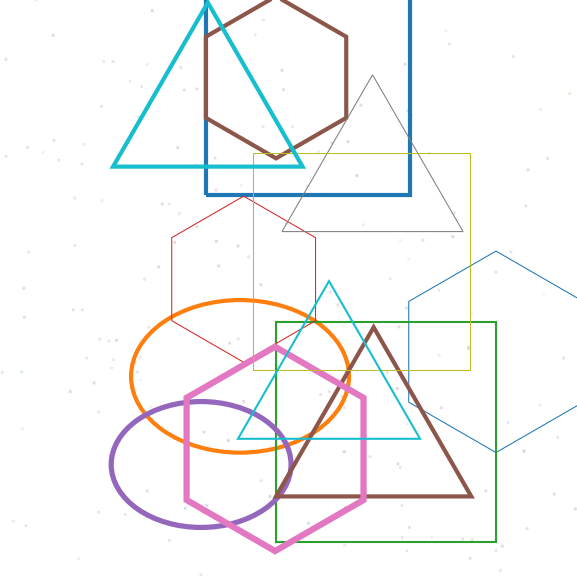[{"shape": "square", "thickness": 2, "radius": 0.88, "center": [0.533, 0.838]}, {"shape": "hexagon", "thickness": 0.5, "radius": 0.87, "center": [0.859, 0.39]}, {"shape": "oval", "thickness": 2, "radius": 0.94, "center": [0.416, 0.347]}, {"shape": "square", "thickness": 1, "radius": 0.95, "center": [0.668, 0.252]}, {"shape": "hexagon", "thickness": 0.5, "radius": 0.72, "center": [0.422, 0.516]}, {"shape": "oval", "thickness": 2.5, "radius": 0.78, "center": [0.348, 0.195]}, {"shape": "triangle", "thickness": 2, "radius": 0.98, "center": [0.647, 0.237]}, {"shape": "hexagon", "thickness": 2, "radius": 0.7, "center": [0.478, 0.865]}, {"shape": "hexagon", "thickness": 3, "radius": 0.88, "center": [0.476, 0.222]}, {"shape": "triangle", "thickness": 0.5, "radius": 0.9, "center": [0.645, 0.689]}, {"shape": "square", "thickness": 0.5, "radius": 0.94, "center": [0.627, 0.546]}, {"shape": "triangle", "thickness": 1, "radius": 0.91, "center": [0.57, 0.33]}, {"shape": "triangle", "thickness": 2, "radius": 0.95, "center": [0.36, 0.805]}]